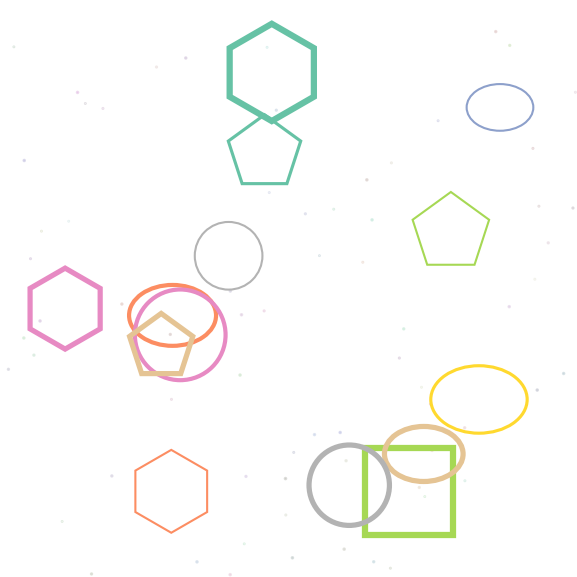[{"shape": "pentagon", "thickness": 1.5, "radius": 0.33, "center": [0.458, 0.734]}, {"shape": "hexagon", "thickness": 3, "radius": 0.42, "center": [0.471, 0.874]}, {"shape": "oval", "thickness": 2, "radius": 0.38, "center": [0.299, 0.453]}, {"shape": "hexagon", "thickness": 1, "radius": 0.36, "center": [0.297, 0.148]}, {"shape": "oval", "thickness": 1, "radius": 0.29, "center": [0.866, 0.813]}, {"shape": "hexagon", "thickness": 2.5, "radius": 0.35, "center": [0.113, 0.465]}, {"shape": "circle", "thickness": 2, "radius": 0.39, "center": [0.312, 0.419]}, {"shape": "pentagon", "thickness": 1, "radius": 0.35, "center": [0.781, 0.597]}, {"shape": "square", "thickness": 3, "radius": 0.38, "center": [0.708, 0.148]}, {"shape": "oval", "thickness": 1.5, "radius": 0.42, "center": [0.829, 0.307]}, {"shape": "pentagon", "thickness": 2.5, "radius": 0.29, "center": [0.279, 0.399]}, {"shape": "oval", "thickness": 2.5, "radius": 0.34, "center": [0.734, 0.213]}, {"shape": "circle", "thickness": 1, "radius": 0.29, "center": [0.396, 0.556]}, {"shape": "circle", "thickness": 2.5, "radius": 0.35, "center": [0.605, 0.159]}]